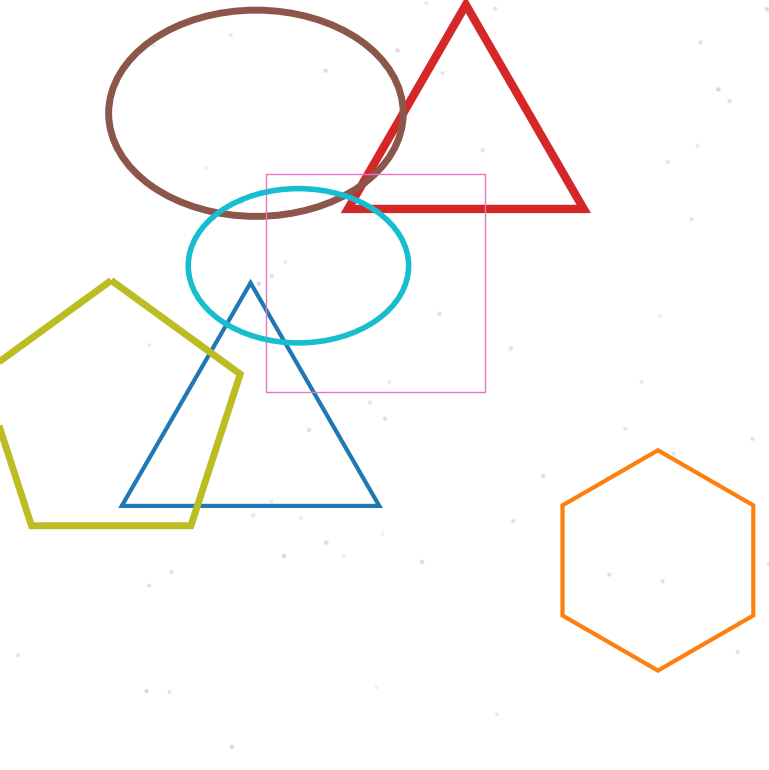[{"shape": "triangle", "thickness": 1.5, "radius": 0.97, "center": [0.325, 0.44]}, {"shape": "hexagon", "thickness": 1.5, "radius": 0.72, "center": [0.854, 0.272]}, {"shape": "triangle", "thickness": 3, "radius": 0.88, "center": [0.605, 0.817]}, {"shape": "oval", "thickness": 2.5, "radius": 0.96, "center": [0.332, 0.853]}, {"shape": "square", "thickness": 0.5, "radius": 0.71, "center": [0.488, 0.633]}, {"shape": "pentagon", "thickness": 2.5, "radius": 0.88, "center": [0.144, 0.46]}, {"shape": "oval", "thickness": 2, "radius": 0.72, "center": [0.388, 0.655]}]